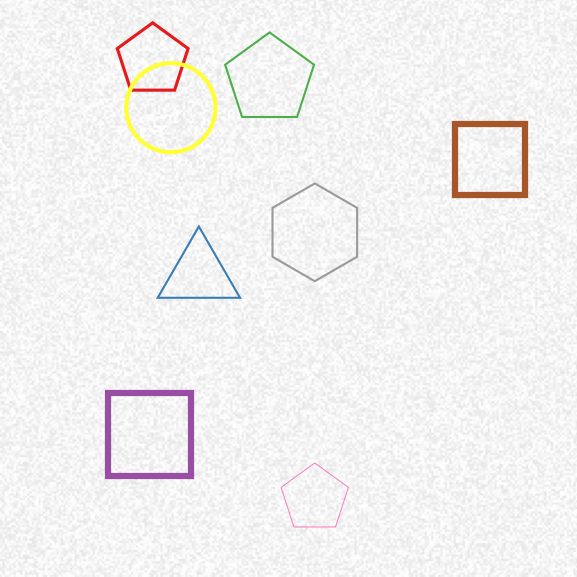[{"shape": "pentagon", "thickness": 1.5, "radius": 0.32, "center": [0.264, 0.895]}, {"shape": "triangle", "thickness": 1, "radius": 0.41, "center": [0.344, 0.525]}, {"shape": "pentagon", "thickness": 1, "radius": 0.4, "center": [0.467, 0.862]}, {"shape": "square", "thickness": 3, "radius": 0.36, "center": [0.259, 0.247]}, {"shape": "circle", "thickness": 2, "radius": 0.39, "center": [0.296, 0.813]}, {"shape": "square", "thickness": 3, "radius": 0.31, "center": [0.849, 0.723]}, {"shape": "pentagon", "thickness": 0.5, "radius": 0.31, "center": [0.545, 0.136]}, {"shape": "hexagon", "thickness": 1, "radius": 0.42, "center": [0.545, 0.597]}]